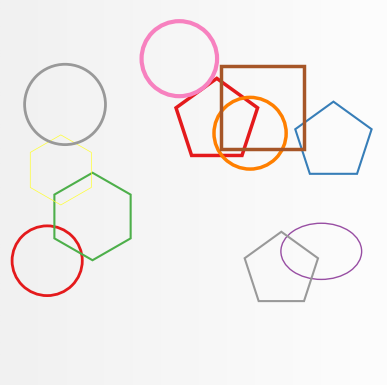[{"shape": "pentagon", "thickness": 2.5, "radius": 0.55, "center": [0.559, 0.686]}, {"shape": "circle", "thickness": 2, "radius": 0.45, "center": [0.122, 0.323]}, {"shape": "pentagon", "thickness": 1.5, "radius": 0.52, "center": [0.86, 0.632]}, {"shape": "hexagon", "thickness": 1.5, "radius": 0.57, "center": [0.239, 0.438]}, {"shape": "oval", "thickness": 1, "radius": 0.52, "center": [0.829, 0.347]}, {"shape": "circle", "thickness": 2.5, "radius": 0.47, "center": [0.645, 0.654]}, {"shape": "hexagon", "thickness": 0.5, "radius": 0.45, "center": [0.157, 0.559]}, {"shape": "square", "thickness": 2.5, "radius": 0.54, "center": [0.678, 0.72]}, {"shape": "circle", "thickness": 3, "radius": 0.49, "center": [0.463, 0.848]}, {"shape": "pentagon", "thickness": 1.5, "radius": 0.5, "center": [0.726, 0.298]}, {"shape": "circle", "thickness": 2, "radius": 0.52, "center": [0.168, 0.729]}]